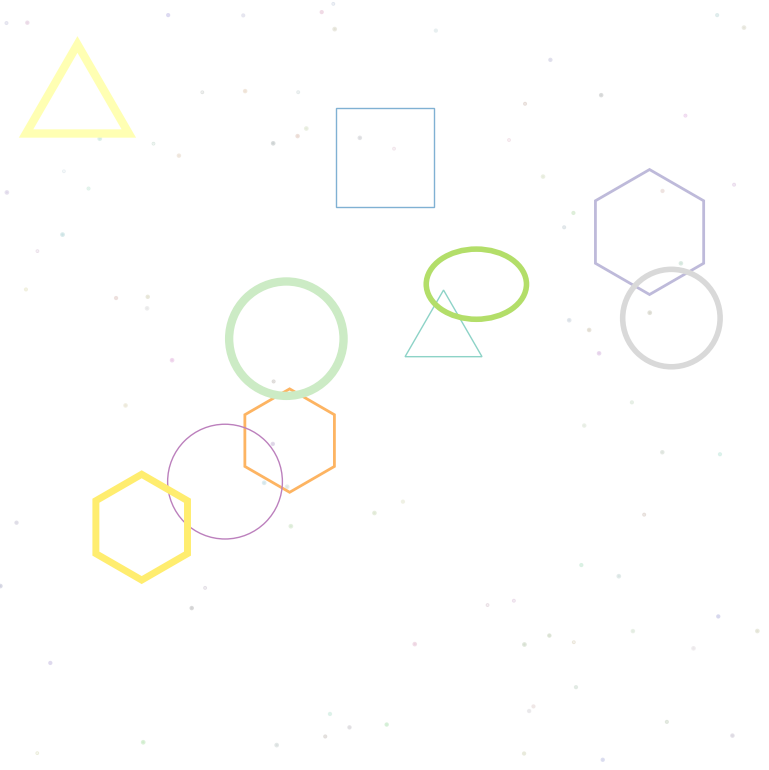[{"shape": "triangle", "thickness": 0.5, "radius": 0.29, "center": [0.576, 0.566]}, {"shape": "triangle", "thickness": 3, "radius": 0.39, "center": [0.101, 0.865]}, {"shape": "hexagon", "thickness": 1, "radius": 0.41, "center": [0.844, 0.699]}, {"shape": "square", "thickness": 0.5, "radius": 0.32, "center": [0.5, 0.795]}, {"shape": "hexagon", "thickness": 1, "radius": 0.34, "center": [0.376, 0.428]}, {"shape": "oval", "thickness": 2, "radius": 0.33, "center": [0.619, 0.631]}, {"shape": "circle", "thickness": 2, "radius": 0.32, "center": [0.872, 0.587]}, {"shape": "circle", "thickness": 0.5, "radius": 0.37, "center": [0.292, 0.375]}, {"shape": "circle", "thickness": 3, "radius": 0.37, "center": [0.372, 0.56]}, {"shape": "hexagon", "thickness": 2.5, "radius": 0.34, "center": [0.184, 0.315]}]